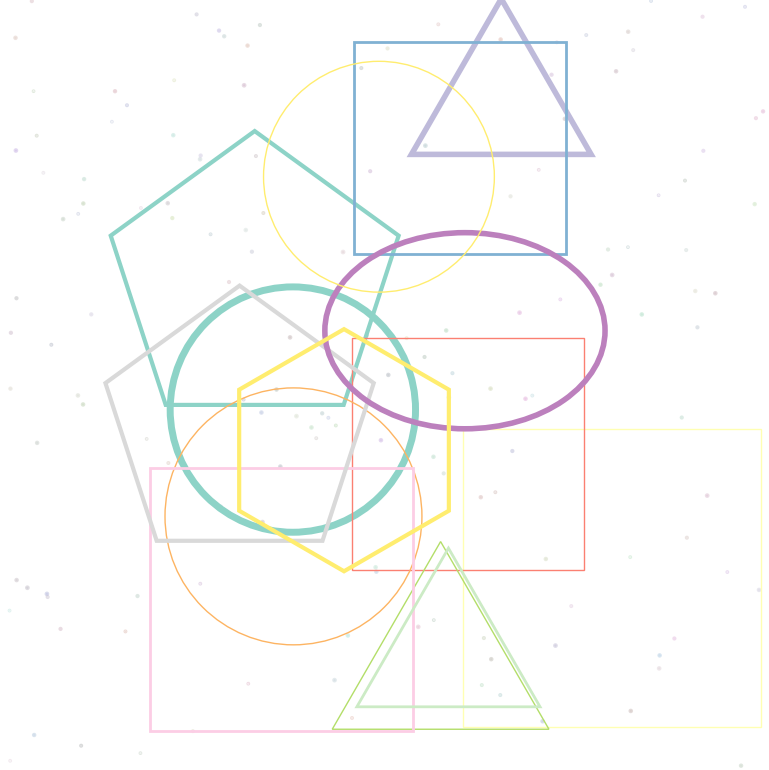[{"shape": "circle", "thickness": 2.5, "radius": 0.8, "center": [0.38, 0.468]}, {"shape": "pentagon", "thickness": 1.5, "radius": 0.98, "center": [0.331, 0.633]}, {"shape": "square", "thickness": 0.5, "radius": 0.97, "center": [0.795, 0.25]}, {"shape": "triangle", "thickness": 2, "radius": 0.67, "center": [0.651, 0.867]}, {"shape": "square", "thickness": 0.5, "radius": 0.75, "center": [0.608, 0.41]}, {"shape": "square", "thickness": 1, "radius": 0.69, "center": [0.598, 0.807]}, {"shape": "circle", "thickness": 0.5, "radius": 0.83, "center": [0.381, 0.329]}, {"shape": "triangle", "thickness": 0.5, "radius": 0.81, "center": [0.572, 0.134]}, {"shape": "square", "thickness": 1, "radius": 0.85, "center": [0.366, 0.222]}, {"shape": "pentagon", "thickness": 1.5, "radius": 0.92, "center": [0.311, 0.446]}, {"shape": "oval", "thickness": 2, "radius": 0.91, "center": [0.604, 0.57]}, {"shape": "triangle", "thickness": 1, "radius": 0.69, "center": [0.582, 0.151]}, {"shape": "hexagon", "thickness": 1.5, "radius": 0.79, "center": [0.447, 0.415]}, {"shape": "circle", "thickness": 0.5, "radius": 0.75, "center": [0.492, 0.77]}]